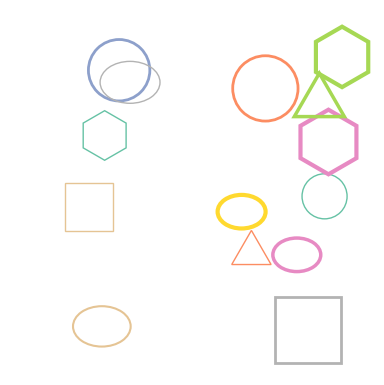[{"shape": "hexagon", "thickness": 1, "radius": 0.32, "center": [0.272, 0.648]}, {"shape": "circle", "thickness": 1, "radius": 0.29, "center": [0.843, 0.49]}, {"shape": "triangle", "thickness": 1, "radius": 0.3, "center": [0.653, 0.342]}, {"shape": "circle", "thickness": 2, "radius": 0.42, "center": [0.689, 0.77]}, {"shape": "circle", "thickness": 2, "radius": 0.4, "center": [0.309, 0.818]}, {"shape": "oval", "thickness": 2.5, "radius": 0.31, "center": [0.771, 0.338]}, {"shape": "hexagon", "thickness": 3, "radius": 0.42, "center": [0.853, 0.631]}, {"shape": "hexagon", "thickness": 3, "radius": 0.39, "center": [0.889, 0.852]}, {"shape": "triangle", "thickness": 2.5, "radius": 0.38, "center": [0.829, 0.735]}, {"shape": "oval", "thickness": 3, "radius": 0.31, "center": [0.628, 0.45]}, {"shape": "square", "thickness": 1, "radius": 0.31, "center": [0.231, 0.463]}, {"shape": "oval", "thickness": 1.5, "radius": 0.37, "center": [0.265, 0.152]}, {"shape": "oval", "thickness": 1, "radius": 0.39, "center": [0.338, 0.786]}, {"shape": "square", "thickness": 2, "radius": 0.43, "center": [0.801, 0.143]}]